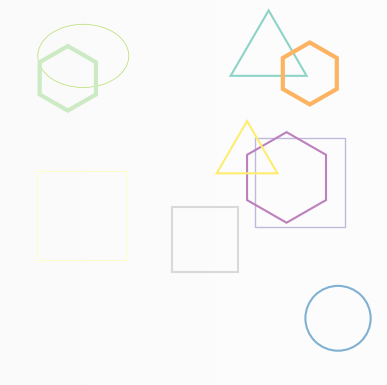[{"shape": "triangle", "thickness": 1.5, "radius": 0.57, "center": [0.693, 0.86]}, {"shape": "square", "thickness": 0.5, "radius": 0.58, "center": [0.21, 0.441]}, {"shape": "square", "thickness": 1, "radius": 0.58, "center": [0.774, 0.526]}, {"shape": "circle", "thickness": 1.5, "radius": 0.42, "center": [0.872, 0.173]}, {"shape": "hexagon", "thickness": 3, "radius": 0.4, "center": [0.799, 0.809]}, {"shape": "oval", "thickness": 0.5, "radius": 0.59, "center": [0.215, 0.855]}, {"shape": "square", "thickness": 1.5, "radius": 0.42, "center": [0.529, 0.378]}, {"shape": "hexagon", "thickness": 1.5, "radius": 0.59, "center": [0.739, 0.539]}, {"shape": "hexagon", "thickness": 3, "radius": 0.42, "center": [0.175, 0.797]}, {"shape": "triangle", "thickness": 1.5, "radius": 0.45, "center": [0.638, 0.595]}]